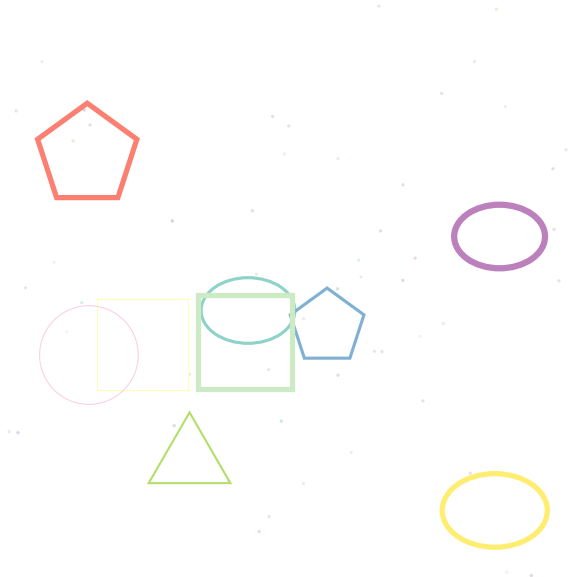[{"shape": "oval", "thickness": 1.5, "radius": 0.41, "center": [0.429, 0.461]}, {"shape": "square", "thickness": 0.5, "radius": 0.39, "center": [0.247, 0.402]}, {"shape": "pentagon", "thickness": 2.5, "radius": 0.45, "center": [0.151, 0.73]}, {"shape": "pentagon", "thickness": 1.5, "radius": 0.34, "center": [0.566, 0.433]}, {"shape": "triangle", "thickness": 1, "radius": 0.41, "center": [0.328, 0.203]}, {"shape": "circle", "thickness": 0.5, "radius": 0.43, "center": [0.154, 0.384]}, {"shape": "oval", "thickness": 3, "radius": 0.39, "center": [0.865, 0.59]}, {"shape": "square", "thickness": 2.5, "radius": 0.41, "center": [0.425, 0.406]}, {"shape": "oval", "thickness": 2.5, "radius": 0.46, "center": [0.857, 0.115]}]